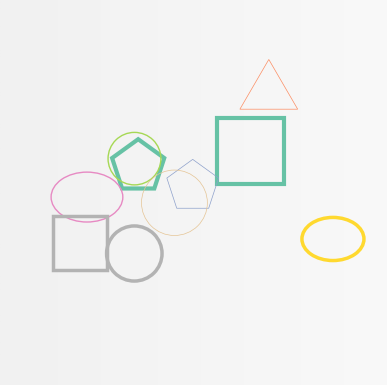[{"shape": "pentagon", "thickness": 3, "radius": 0.35, "center": [0.357, 0.568]}, {"shape": "square", "thickness": 3, "radius": 0.43, "center": [0.646, 0.607]}, {"shape": "triangle", "thickness": 0.5, "radius": 0.43, "center": [0.694, 0.759]}, {"shape": "pentagon", "thickness": 0.5, "radius": 0.35, "center": [0.497, 0.516]}, {"shape": "oval", "thickness": 1, "radius": 0.46, "center": [0.224, 0.488]}, {"shape": "circle", "thickness": 1, "radius": 0.34, "center": [0.347, 0.588]}, {"shape": "oval", "thickness": 2.5, "radius": 0.4, "center": [0.859, 0.379]}, {"shape": "circle", "thickness": 0.5, "radius": 0.42, "center": [0.45, 0.473]}, {"shape": "circle", "thickness": 2.5, "radius": 0.36, "center": [0.347, 0.342]}, {"shape": "square", "thickness": 2.5, "radius": 0.35, "center": [0.206, 0.369]}]